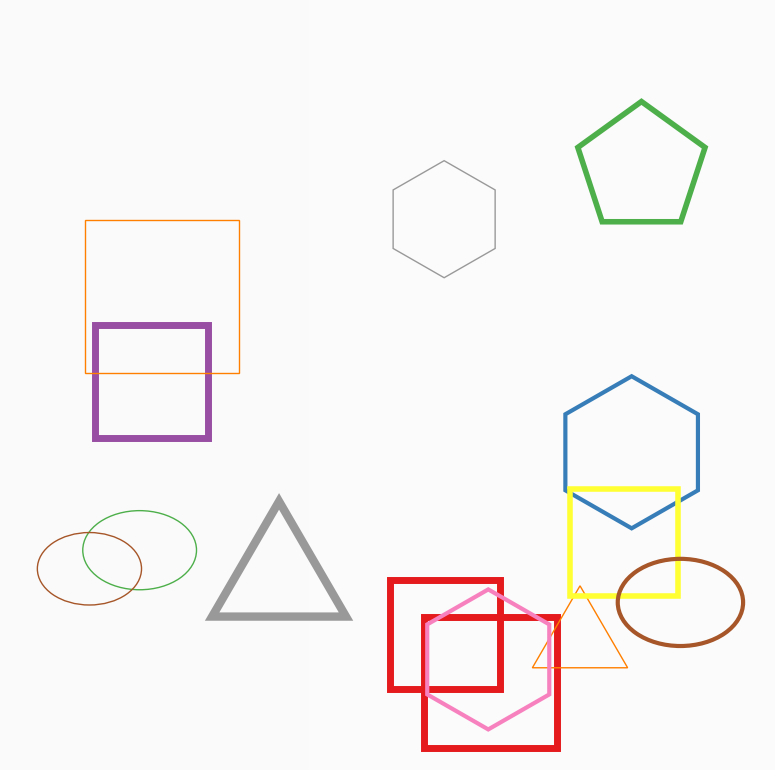[{"shape": "square", "thickness": 2.5, "radius": 0.35, "center": [0.574, 0.176]}, {"shape": "square", "thickness": 2.5, "radius": 0.43, "center": [0.633, 0.114]}, {"shape": "hexagon", "thickness": 1.5, "radius": 0.49, "center": [0.815, 0.413]}, {"shape": "pentagon", "thickness": 2, "radius": 0.43, "center": [0.828, 0.782]}, {"shape": "oval", "thickness": 0.5, "radius": 0.37, "center": [0.18, 0.285]}, {"shape": "square", "thickness": 2.5, "radius": 0.37, "center": [0.196, 0.504]}, {"shape": "square", "thickness": 0.5, "radius": 0.5, "center": [0.209, 0.615]}, {"shape": "triangle", "thickness": 0.5, "radius": 0.35, "center": [0.748, 0.168]}, {"shape": "square", "thickness": 2, "radius": 0.35, "center": [0.805, 0.296]}, {"shape": "oval", "thickness": 0.5, "radius": 0.34, "center": [0.115, 0.261]}, {"shape": "oval", "thickness": 1.5, "radius": 0.4, "center": [0.878, 0.218]}, {"shape": "hexagon", "thickness": 1.5, "radius": 0.45, "center": [0.63, 0.144]}, {"shape": "triangle", "thickness": 3, "radius": 0.5, "center": [0.36, 0.249]}, {"shape": "hexagon", "thickness": 0.5, "radius": 0.38, "center": [0.573, 0.715]}]